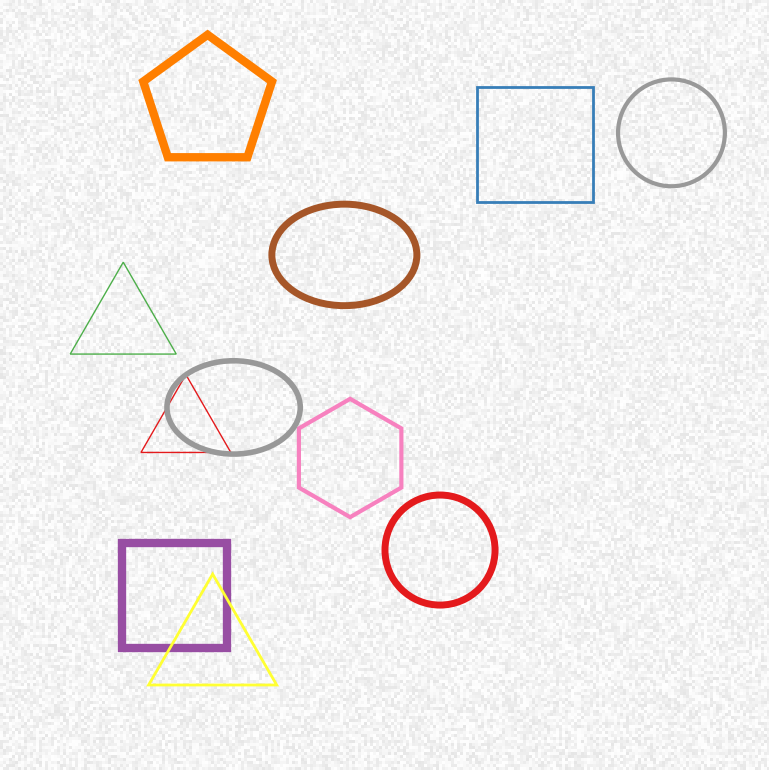[{"shape": "circle", "thickness": 2.5, "radius": 0.36, "center": [0.571, 0.286]}, {"shape": "triangle", "thickness": 0.5, "radius": 0.34, "center": [0.241, 0.446]}, {"shape": "square", "thickness": 1, "radius": 0.38, "center": [0.695, 0.812]}, {"shape": "triangle", "thickness": 0.5, "radius": 0.4, "center": [0.16, 0.58]}, {"shape": "square", "thickness": 3, "radius": 0.34, "center": [0.227, 0.227]}, {"shape": "pentagon", "thickness": 3, "radius": 0.44, "center": [0.27, 0.867]}, {"shape": "triangle", "thickness": 1, "radius": 0.48, "center": [0.276, 0.158]}, {"shape": "oval", "thickness": 2.5, "radius": 0.47, "center": [0.447, 0.669]}, {"shape": "hexagon", "thickness": 1.5, "radius": 0.38, "center": [0.455, 0.405]}, {"shape": "oval", "thickness": 2, "radius": 0.43, "center": [0.303, 0.471]}, {"shape": "circle", "thickness": 1.5, "radius": 0.35, "center": [0.872, 0.827]}]